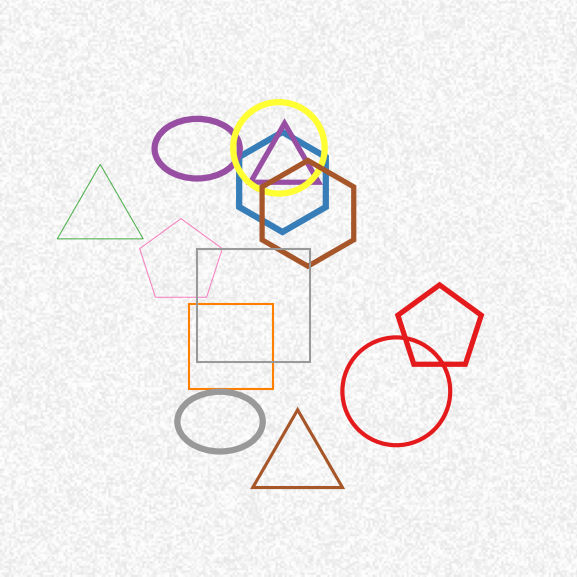[{"shape": "circle", "thickness": 2, "radius": 0.47, "center": [0.686, 0.322]}, {"shape": "pentagon", "thickness": 2.5, "radius": 0.38, "center": [0.761, 0.43]}, {"shape": "hexagon", "thickness": 3, "radius": 0.43, "center": [0.489, 0.684]}, {"shape": "triangle", "thickness": 0.5, "radius": 0.43, "center": [0.174, 0.629]}, {"shape": "triangle", "thickness": 2.5, "radius": 0.34, "center": [0.493, 0.718]}, {"shape": "oval", "thickness": 3, "radius": 0.37, "center": [0.341, 0.742]}, {"shape": "square", "thickness": 1, "radius": 0.37, "center": [0.4, 0.399]}, {"shape": "circle", "thickness": 3, "radius": 0.4, "center": [0.483, 0.743]}, {"shape": "hexagon", "thickness": 2.5, "radius": 0.46, "center": [0.533, 0.63]}, {"shape": "triangle", "thickness": 1.5, "radius": 0.45, "center": [0.515, 0.2]}, {"shape": "pentagon", "thickness": 0.5, "radius": 0.38, "center": [0.313, 0.545]}, {"shape": "oval", "thickness": 3, "radius": 0.37, "center": [0.381, 0.269]}, {"shape": "square", "thickness": 1, "radius": 0.49, "center": [0.44, 0.471]}]